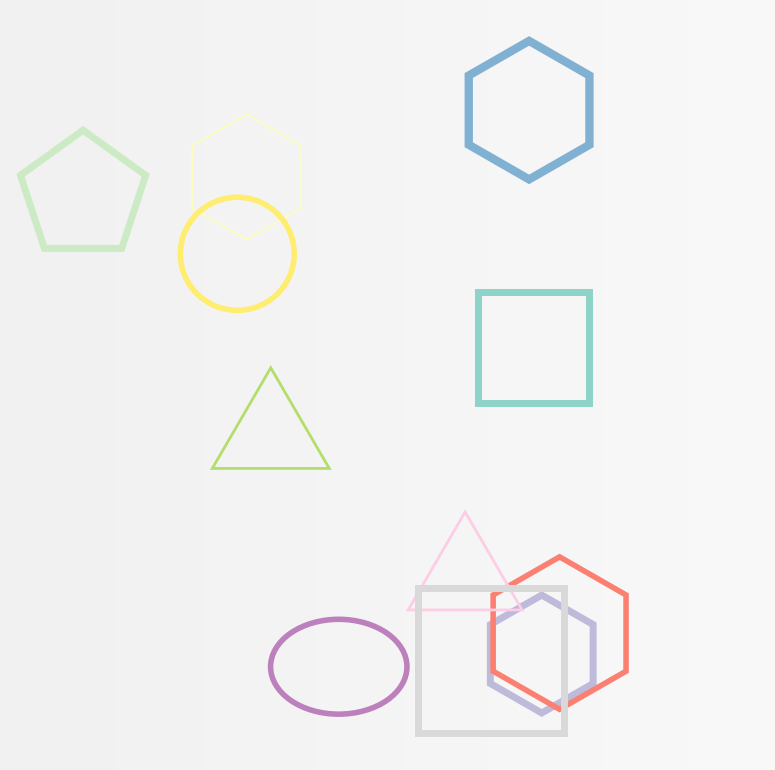[{"shape": "square", "thickness": 2.5, "radius": 0.36, "center": [0.688, 0.549]}, {"shape": "hexagon", "thickness": 0.5, "radius": 0.41, "center": [0.318, 0.77]}, {"shape": "hexagon", "thickness": 2.5, "radius": 0.38, "center": [0.699, 0.151]}, {"shape": "hexagon", "thickness": 2, "radius": 0.49, "center": [0.722, 0.178]}, {"shape": "hexagon", "thickness": 3, "radius": 0.45, "center": [0.683, 0.857]}, {"shape": "triangle", "thickness": 1, "radius": 0.44, "center": [0.349, 0.435]}, {"shape": "triangle", "thickness": 1, "radius": 0.42, "center": [0.6, 0.25]}, {"shape": "square", "thickness": 2.5, "radius": 0.47, "center": [0.634, 0.143]}, {"shape": "oval", "thickness": 2, "radius": 0.44, "center": [0.437, 0.134]}, {"shape": "pentagon", "thickness": 2.5, "radius": 0.42, "center": [0.107, 0.746]}, {"shape": "circle", "thickness": 2, "radius": 0.37, "center": [0.306, 0.67]}]